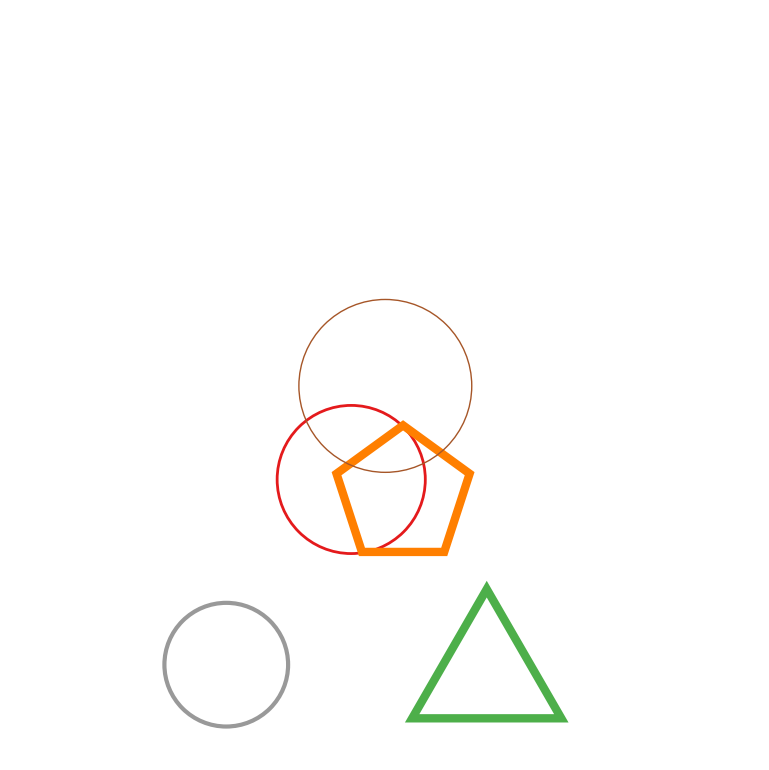[{"shape": "circle", "thickness": 1, "radius": 0.48, "center": [0.456, 0.377]}, {"shape": "triangle", "thickness": 3, "radius": 0.56, "center": [0.632, 0.123]}, {"shape": "pentagon", "thickness": 3, "radius": 0.45, "center": [0.523, 0.357]}, {"shape": "circle", "thickness": 0.5, "radius": 0.56, "center": [0.5, 0.499]}, {"shape": "circle", "thickness": 1.5, "radius": 0.4, "center": [0.294, 0.137]}]